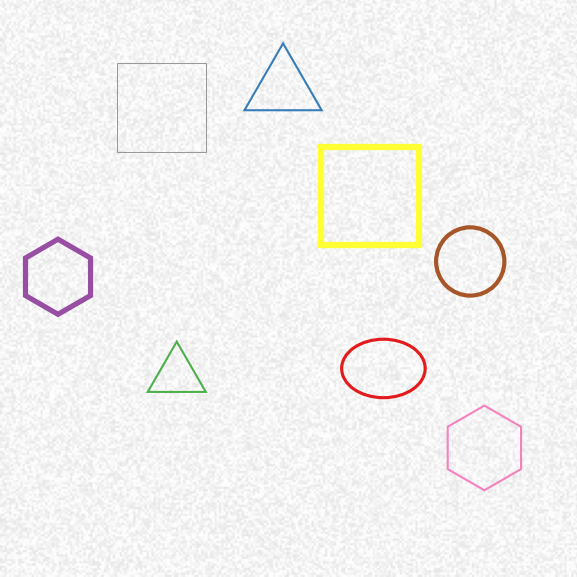[{"shape": "oval", "thickness": 1.5, "radius": 0.36, "center": [0.664, 0.361]}, {"shape": "triangle", "thickness": 1, "radius": 0.39, "center": [0.49, 0.847]}, {"shape": "triangle", "thickness": 1, "radius": 0.29, "center": [0.306, 0.35]}, {"shape": "hexagon", "thickness": 2.5, "radius": 0.33, "center": [0.1, 0.52]}, {"shape": "square", "thickness": 3, "radius": 0.42, "center": [0.641, 0.66]}, {"shape": "circle", "thickness": 2, "radius": 0.3, "center": [0.814, 0.546]}, {"shape": "hexagon", "thickness": 1, "radius": 0.37, "center": [0.839, 0.224]}, {"shape": "square", "thickness": 0.5, "radius": 0.39, "center": [0.28, 0.813]}]